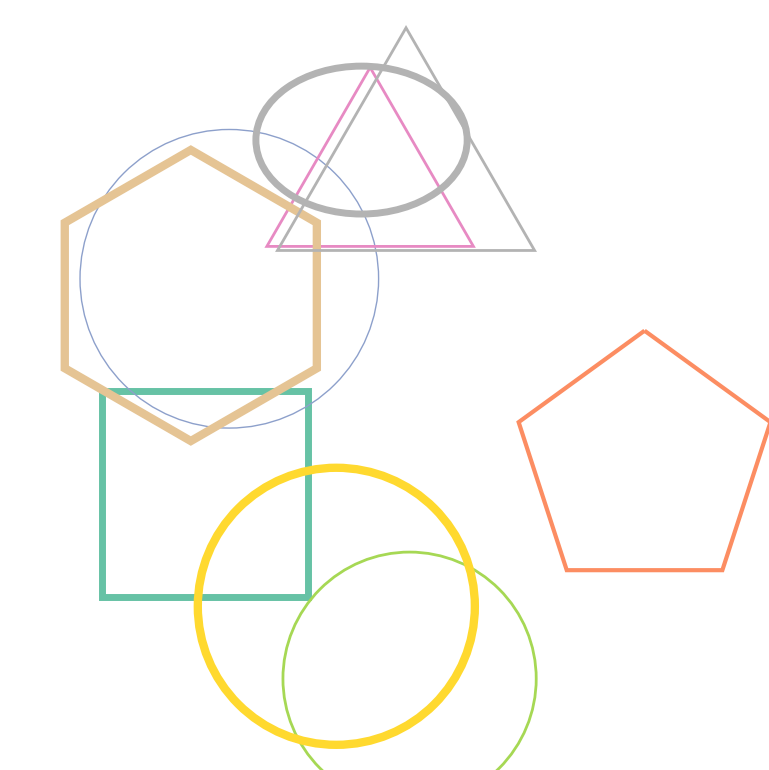[{"shape": "square", "thickness": 2.5, "radius": 0.67, "center": [0.266, 0.359]}, {"shape": "pentagon", "thickness": 1.5, "radius": 0.86, "center": [0.837, 0.399]}, {"shape": "circle", "thickness": 0.5, "radius": 0.97, "center": [0.298, 0.638]}, {"shape": "triangle", "thickness": 1, "radius": 0.77, "center": [0.481, 0.757]}, {"shape": "circle", "thickness": 1, "radius": 0.82, "center": [0.532, 0.119]}, {"shape": "circle", "thickness": 3, "radius": 0.9, "center": [0.437, 0.213]}, {"shape": "hexagon", "thickness": 3, "radius": 0.95, "center": [0.248, 0.616]}, {"shape": "oval", "thickness": 2.5, "radius": 0.69, "center": [0.47, 0.818]}, {"shape": "triangle", "thickness": 1, "radius": 0.96, "center": [0.527, 0.771]}]